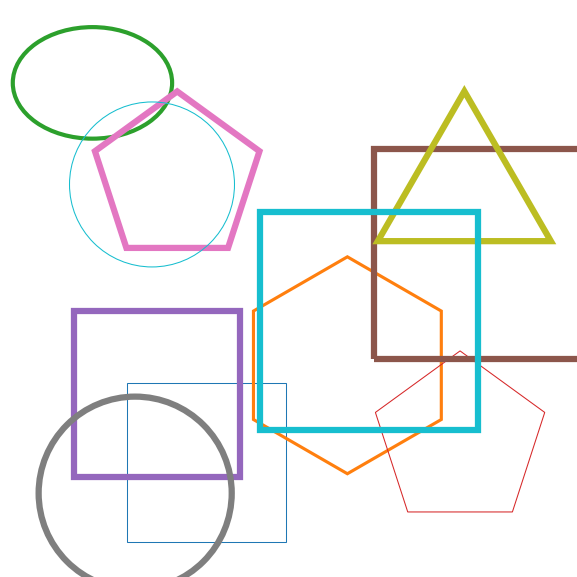[{"shape": "square", "thickness": 0.5, "radius": 0.69, "center": [0.358, 0.198]}, {"shape": "hexagon", "thickness": 1.5, "radius": 0.94, "center": [0.602, 0.367]}, {"shape": "oval", "thickness": 2, "radius": 0.69, "center": [0.16, 0.856]}, {"shape": "pentagon", "thickness": 0.5, "radius": 0.77, "center": [0.797, 0.237]}, {"shape": "square", "thickness": 3, "radius": 0.72, "center": [0.272, 0.317]}, {"shape": "square", "thickness": 3, "radius": 0.91, "center": [0.829, 0.559]}, {"shape": "pentagon", "thickness": 3, "radius": 0.75, "center": [0.307, 0.691]}, {"shape": "circle", "thickness": 3, "radius": 0.84, "center": [0.234, 0.145]}, {"shape": "triangle", "thickness": 3, "radius": 0.87, "center": [0.804, 0.668]}, {"shape": "circle", "thickness": 0.5, "radius": 0.71, "center": [0.263, 0.68]}, {"shape": "square", "thickness": 3, "radius": 0.94, "center": [0.639, 0.443]}]